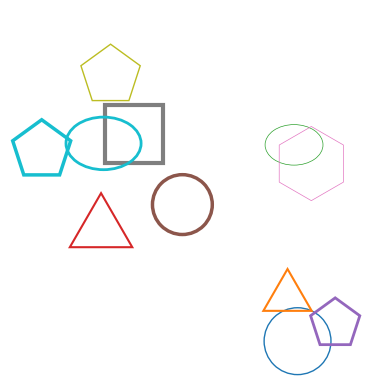[{"shape": "circle", "thickness": 1, "radius": 0.43, "center": [0.773, 0.114]}, {"shape": "triangle", "thickness": 1.5, "radius": 0.36, "center": [0.747, 0.229]}, {"shape": "oval", "thickness": 0.5, "radius": 0.38, "center": [0.764, 0.624]}, {"shape": "triangle", "thickness": 1.5, "radius": 0.47, "center": [0.262, 0.405]}, {"shape": "pentagon", "thickness": 2, "radius": 0.34, "center": [0.871, 0.159]}, {"shape": "circle", "thickness": 2.5, "radius": 0.39, "center": [0.474, 0.469]}, {"shape": "hexagon", "thickness": 0.5, "radius": 0.48, "center": [0.809, 0.575]}, {"shape": "square", "thickness": 3, "radius": 0.38, "center": [0.349, 0.652]}, {"shape": "pentagon", "thickness": 1, "radius": 0.4, "center": [0.287, 0.804]}, {"shape": "oval", "thickness": 2, "radius": 0.49, "center": [0.269, 0.628]}, {"shape": "pentagon", "thickness": 2.5, "radius": 0.4, "center": [0.108, 0.61]}]